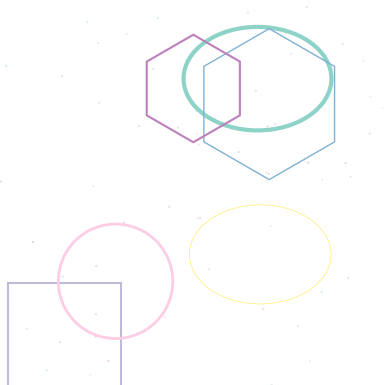[{"shape": "oval", "thickness": 3, "radius": 0.96, "center": [0.669, 0.796]}, {"shape": "square", "thickness": 1.5, "radius": 0.73, "center": [0.168, 0.119]}, {"shape": "hexagon", "thickness": 1, "radius": 0.98, "center": [0.699, 0.73]}, {"shape": "circle", "thickness": 2, "radius": 0.74, "center": [0.3, 0.269]}, {"shape": "hexagon", "thickness": 1.5, "radius": 0.7, "center": [0.502, 0.77]}, {"shape": "oval", "thickness": 0.5, "radius": 0.92, "center": [0.676, 0.339]}]